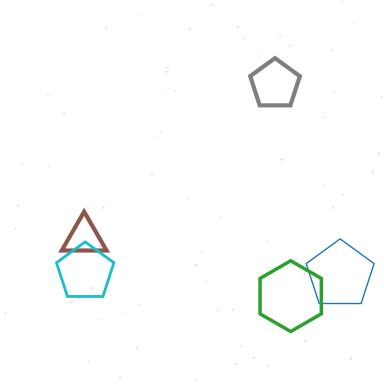[{"shape": "pentagon", "thickness": 1, "radius": 0.46, "center": [0.884, 0.287]}, {"shape": "hexagon", "thickness": 2.5, "radius": 0.46, "center": [0.755, 0.231]}, {"shape": "triangle", "thickness": 3, "radius": 0.34, "center": [0.219, 0.383]}, {"shape": "pentagon", "thickness": 3, "radius": 0.34, "center": [0.714, 0.781]}, {"shape": "pentagon", "thickness": 2, "radius": 0.39, "center": [0.221, 0.293]}]